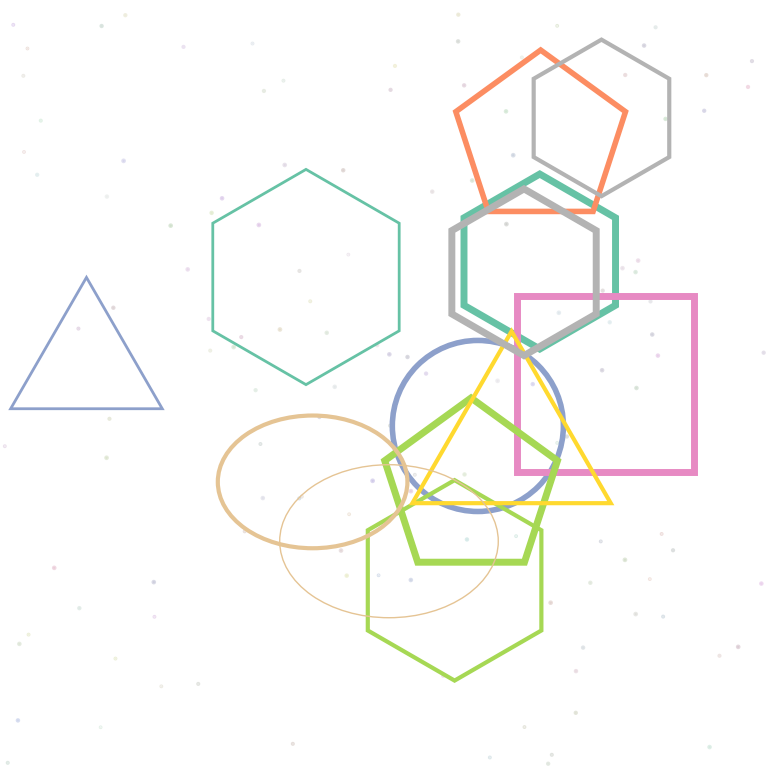[{"shape": "hexagon", "thickness": 1, "radius": 0.7, "center": [0.397, 0.64]}, {"shape": "hexagon", "thickness": 2.5, "radius": 0.57, "center": [0.701, 0.66]}, {"shape": "pentagon", "thickness": 2, "radius": 0.58, "center": [0.702, 0.819]}, {"shape": "triangle", "thickness": 1, "radius": 0.57, "center": [0.112, 0.526]}, {"shape": "circle", "thickness": 2, "radius": 0.56, "center": [0.621, 0.447]}, {"shape": "square", "thickness": 2.5, "radius": 0.57, "center": [0.786, 0.501]}, {"shape": "pentagon", "thickness": 2.5, "radius": 0.59, "center": [0.612, 0.365]}, {"shape": "hexagon", "thickness": 1.5, "radius": 0.65, "center": [0.59, 0.246]}, {"shape": "triangle", "thickness": 1.5, "radius": 0.74, "center": [0.664, 0.421]}, {"shape": "oval", "thickness": 0.5, "radius": 0.71, "center": [0.505, 0.297]}, {"shape": "oval", "thickness": 1.5, "radius": 0.62, "center": [0.406, 0.374]}, {"shape": "hexagon", "thickness": 2.5, "radius": 0.54, "center": [0.681, 0.646]}, {"shape": "hexagon", "thickness": 1.5, "radius": 0.51, "center": [0.781, 0.847]}]